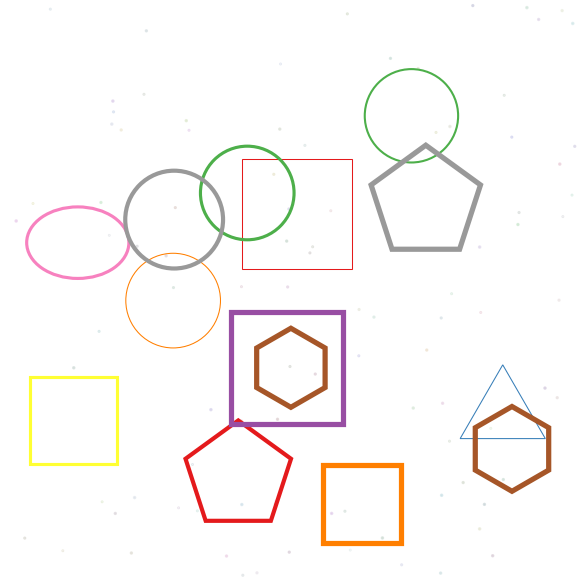[{"shape": "square", "thickness": 0.5, "radius": 0.48, "center": [0.514, 0.628]}, {"shape": "pentagon", "thickness": 2, "radius": 0.48, "center": [0.413, 0.175]}, {"shape": "triangle", "thickness": 0.5, "radius": 0.43, "center": [0.871, 0.282]}, {"shape": "circle", "thickness": 1.5, "radius": 0.41, "center": [0.428, 0.665]}, {"shape": "circle", "thickness": 1, "radius": 0.4, "center": [0.712, 0.799]}, {"shape": "square", "thickness": 2.5, "radius": 0.49, "center": [0.497, 0.362]}, {"shape": "circle", "thickness": 0.5, "radius": 0.41, "center": [0.3, 0.479]}, {"shape": "square", "thickness": 2.5, "radius": 0.34, "center": [0.627, 0.126]}, {"shape": "square", "thickness": 1.5, "radius": 0.37, "center": [0.127, 0.271]}, {"shape": "hexagon", "thickness": 2.5, "radius": 0.34, "center": [0.504, 0.362]}, {"shape": "hexagon", "thickness": 2.5, "radius": 0.37, "center": [0.887, 0.222]}, {"shape": "oval", "thickness": 1.5, "radius": 0.44, "center": [0.135, 0.579]}, {"shape": "circle", "thickness": 2, "radius": 0.42, "center": [0.302, 0.619]}, {"shape": "pentagon", "thickness": 2.5, "radius": 0.5, "center": [0.737, 0.648]}]